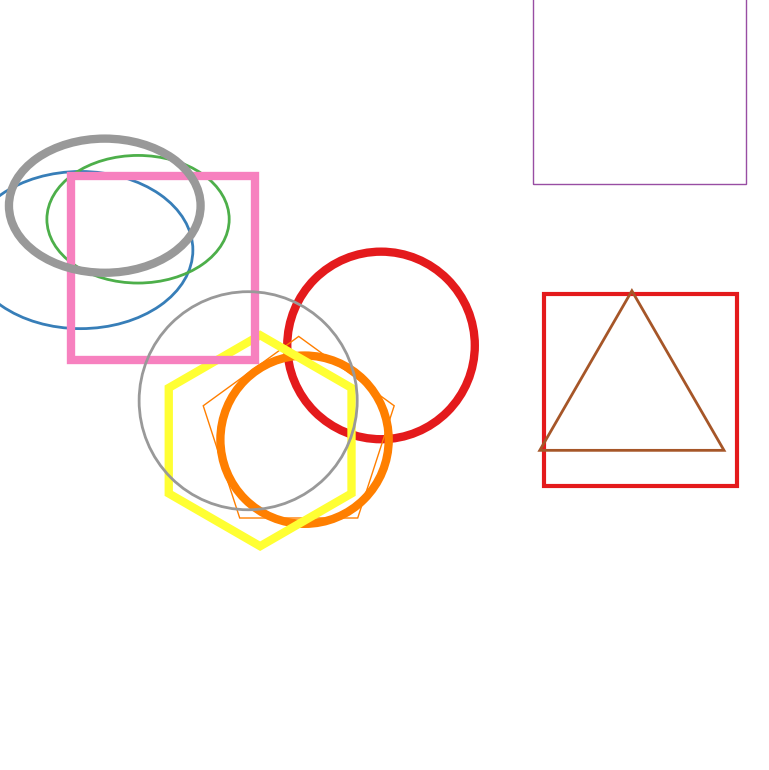[{"shape": "square", "thickness": 1.5, "radius": 0.62, "center": [0.832, 0.494]}, {"shape": "circle", "thickness": 3, "radius": 0.61, "center": [0.495, 0.551]}, {"shape": "oval", "thickness": 1, "radius": 0.73, "center": [0.105, 0.675]}, {"shape": "oval", "thickness": 1, "radius": 0.59, "center": [0.179, 0.715]}, {"shape": "square", "thickness": 0.5, "radius": 0.69, "center": [0.83, 0.9]}, {"shape": "pentagon", "thickness": 0.5, "radius": 0.65, "center": [0.388, 0.433]}, {"shape": "circle", "thickness": 3, "radius": 0.55, "center": [0.396, 0.429]}, {"shape": "hexagon", "thickness": 3, "radius": 0.69, "center": [0.338, 0.428]}, {"shape": "triangle", "thickness": 1, "radius": 0.69, "center": [0.821, 0.484]}, {"shape": "square", "thickness": 3, "radius": 0.6, "center": [0.212, 0.652]}, {"shape": "oval", "thickness": 3, "radius": 0.62, "center": [0.136, 0.733]}, {"shape": "circle", "thickness": 1, "radius": 0.71, "center": [0.322, 0.48]}]